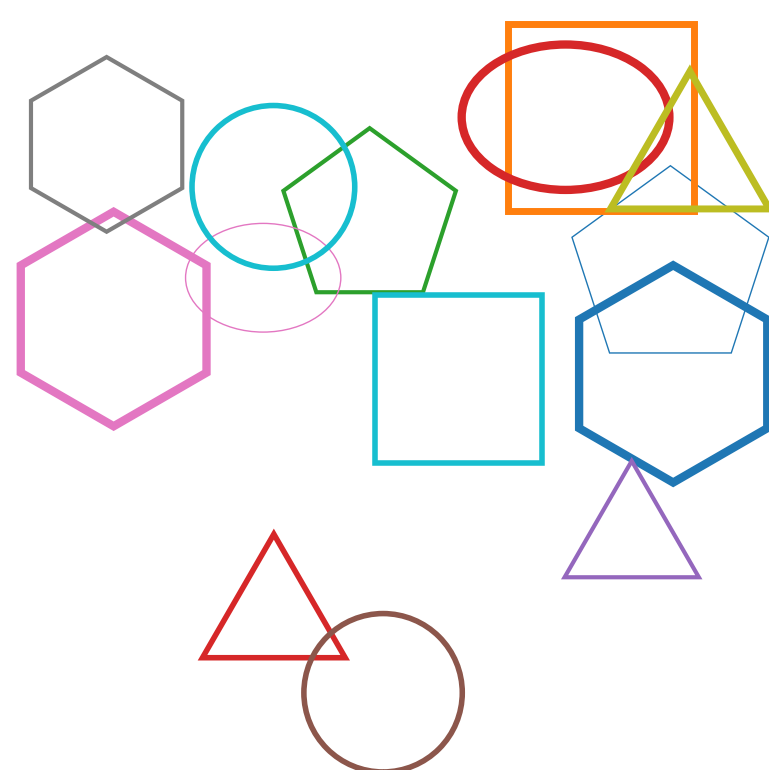[{"shape": "hexagon", "thickness": 3, "radius": 0.71, "center": [0.874, 0.514]}, {"shape": "pentagon", "thickness": 0.5, "radius": 0.67, "center": [0.871, 0.65]}, {"shape": "square", "thickness": 2.5, "radius": 0.61, "center": [0.781, 0.848]}, {"shape": "pentagon", "thickness": 1.5, "radius": 0.59, "center": [0.48, 0.716]}, {"shape": "oval", "thickness": 3, "radius": 0.67, "center": [0.734, 0.848]}, {"shape": "triangle", "thickness": 2, "radius": 0.53, "center": [0.356, 0.199]}, {"shape": "triangle", "thickness": 1.5, "radius": 0.5, "center": [0.82, 0.301]}, {"shape": "circle", "thickness": 2, "radius": 0.51, "center": [0.498, 0.1]}, {"shape": "hexagon", "thickness": 3, "radius": 0.7, "center": [0.148, 0.586]}, {"shape": "oval", "thickness": 0.5, "radius": 0.5, "center": [0.342, 0.639]}, {"shape": "hexagon", "thickness": 1.5, "radius": 0.57, "center": [0.138, 0.812]}, {"shape": "triangle", "thickness": 2.5, "radius": 0.6, "center": [0.896, 0.788]}, {"shape": "square", "thickness": 2, "radius": 0.54, "center": [0.595, 0.508]}, {"shape": "circle", "thickness": 2, "radius": 0.53, "center": [0.355, 0.757]}]